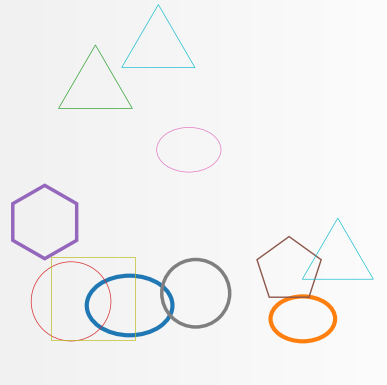[{"shape": "oval", "thickness": 3, "radius": 0.55, "center": [0.334, 0.207]}, {"shape": "oval", "thickness": 3, "radius": 0.42, "center": [0.782, 0.172]}, {"shape": "triangle", "thickness": 0.5, "radius": 0.55, "center": [0.246, 0.773]}, {"shape": "circle", "thickness": 0.5, "radius": 0.51, "center": [0.183, 0.217]}, {"shape": "hexagon", "thickness": 2.5, "radius": 0.48, "center": [0.115, 0.423]}, {"shape": "pentagon", "thickness": 1, "radius": 0.44, "center": [0.746, 0.298]}, {"shape": "oval", "thickness": 0.5, "radius": 0.41, "center": [0.487, 0.611]}, {"shape": "circle", "thickness": 2.5, "radius": 0.44, "center": [0.505, 0.238]}, {"shape": "square", "thickness": 0.5, "radius": 0.54, "center": [0.239, 0.224]}, {"shape": "triangle", "thickness": 0.5, "radius": 0.53, "center": [0.872, 0.328]}, {"shape": "triangle", "thickness": 0.5, "radius": 0.55, "center": [0.409, 0.879]}]